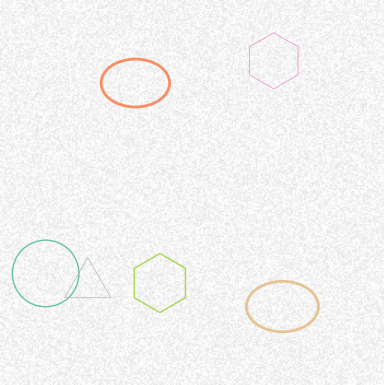[{"shape": "circle", "thickness": 1, "radius": 0.43, "center": [0.119, 0.29]}, {"shape": "oval", "thickness": 2, "radius": 0.44, "center": [0.352, 0.784]}, {"shape": "hexagon", "thickness": 0.5, "radius": 0.36, "center": [0.711, 0.842]}, {"shape": "hexagon", "thickness": 1, "radius": 0.38, "center": [0.415, 0.265]}, {"shape": "oval", "thickness": 2, "radius": 0.47, "center": [0.734, 0.204]}, {"shape": "triangle", "thickness": 0.5, "radius": 0.35, "center": [0.228, 0.261]}]